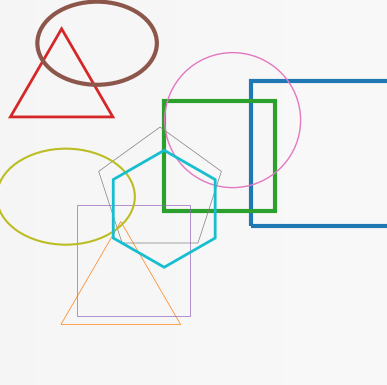[{"shape": "square", "thickness": 3, "radius": 0.94, "center": [0.837, 0.602]}, {"shape": "triangle", "thickness": 0.5, "radius": 0.89, "center": [0.312, 0.246]}, {"shape": "square", "thickness": 3, "radius": 0.72, "center": [0.566, 0.594]}, {"shape": "triangle", "thickness": 2, "radius": 0.76, "center": [0.159, 0.773]}, {"shape": "square", "thickness": 0.5, "radius": 0.73, "center": [0.344, 0.323]}, {"shape": "oval", "thickness": 3, "radius": 0.77, "center": [0.251, 0.888]}, {"shape": "circle", "thickness": 1, "radius": 0.88, "center": [0.6, 0.688]}, {"shape": "pentagon", "thickness": 0.5, "radius": 0.83, "center": [0.413, 0.503]}, {"shape": "oval", "thickness": 1.5, "radius": 0.89, "center": [0.17, 0.489]}, {"shape": "hexagon", "thickness": 2, "radius": 0.76, "center": [0.424, 0.458]}]